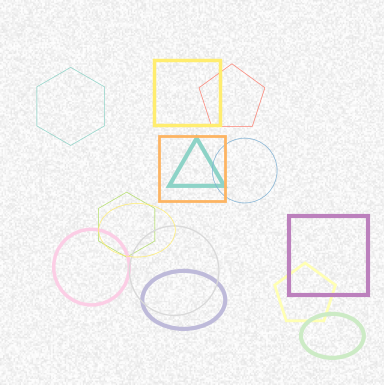[{"shape": "triangle", "thickness": 3, "radius": 0.41, "center": [0.511, 0.559]}, {"shape": "hexagon", "thickness": 0.5, "radius": 0.51, "center": [0.184, 0.724]}, {"shape": "pentagon", "thickness": 2, "radius": 0.42, "center": [0.792, 0.234]}, {"shape": "oval", "thickness": 3, "radius": 0.54, "center": [0.477, 0.221]}, {"shape": "pentagon", "thickness": 0.5, "radius": 0.45, "center": [0.602, 0.744]}, {"shape": "circle", "thickness": 0.5, "radius": 0.42, "center": [0.636, 0.557]}, {"shape": "square", "thickness": 2, "radius": 0.43, "center": [0.499, 0.562]}, {"shape": "hexagon", "thickness": 0.5, "radius": 0.42, "center": [0.329, 0.416]}, {"shape": "circle", "thickness": 2.5, "radius": 0.49, "center": [0.238, 0.306]}, {"shape": "circle", "thickness": 1, "radius": 0.58, "center": [0.452, 0.297]}, {"shape": "square", "thickness": 3, "radius": 0.51, "center": [0.852, 0.336]}, {"shape": "oval", "thickness": 3, "radius": 0.41, "center": [0.863, 0.128]}, {"shape": "oval", "thickness": 0.5, "radius": 0.5, "center": [0.356, 0.402]}, {"shape": "square", "thickness": 2.5, "radius": 0.42, "center": [0.486, 0.76]}]